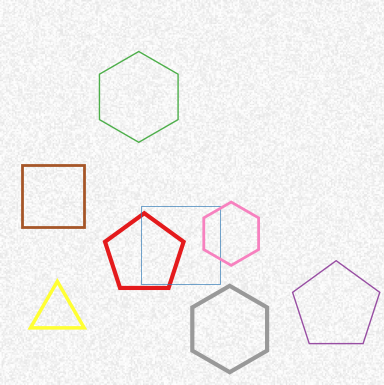[{"shape": "pentagon", "thickness": 3, "radius": 0.54, "center": [0.375, 0.339]}, {"shape": "square", "thickness": 0.5, "radius": 0.51, "center": [0.468, 0.363]}, {"shape": "hexagon", "thickness": 1, "radius": 0.59, "center": [0.36, 0.748]}, {"shape": "pentagon", "thickness": 1, "radius": 0.6, "center": [0.873, 0.204]}, {"shape": "triangle", "thickness": 2.5, "radius": 0.4, "center": [0.149, 0.189]}, {"shape": "square", "thickness": 2, "radius": 0.4, "center": [0.136, 0.492]}, {"shape": "hexagon", "thickness": 2, "radius": 0.41, "center": [0.6, 0.393]}, {"shape": "hexagon", "thickness": 3, "radius": 0.56, "center": [0.597, 0.145]}]